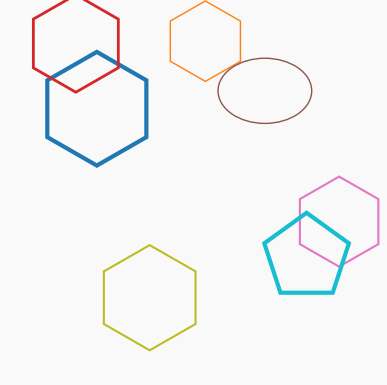[{"shape": "hexagon", "thickness": 3, "radius": 0.74, "center": [0.25, 0.718]}, {"shape": "hexagon", "thickness": 1, "radius": 0.52, "center": [0.53, 0.893]}, {"shape": "hexagon", "thickness": 2, "radius": 0.63, "center": [0.196, 0.887]}, {"shape": "oval", "thickness": 1, "radius": 0.6, "center": [0.684, 0.764]}, {"shape": "hexagon", "thickness": 1.5, "radius": 0.58, "center": [0.875, 0.424]}, {"shape": "hexagon", "thickness": 1.5, "radius": 0.68, "center": [0.386, 0.227]}, {"shape": "pentagon", "thickness": 3, "radius": 0.57, "center": [0.791, 0.333]}]